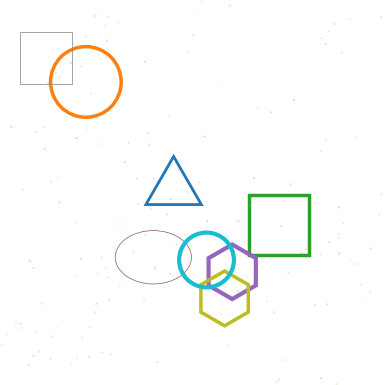[{"shape": "triangle", "thickness": 2, "radius": 0.42, "center": [0.451, 0.51]}, {"shape": "circle", "thickness": 2.5, "radius": 0.46, "center": [0.223, 0.787]}, {"shape": "square", "thickness": 2.5, "radius": 0.39, "center": [0.725, 0.417]}, {"shape": "hexagon", "thickness": 3, "radius": 0.35, "center": [0.603, 0.294]}, {"shape": "oval", "thickness": 0.5, "radius": 0.49, "center": [0.398, 0.332]}, {"shape": "square", "thickness": 0.5, "radius": 0.34, "center": [0.118, 0.849]}, {"shape": "hexagon", "thickness": 2.5, "radius": 0.36, "center": [0.583, 0.225]}, {"shape": "circle", "thickness": 3, "radius": 0.36, "center": [0.536, 0.325]}]